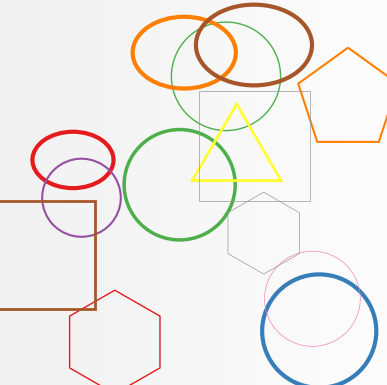[{"shape": "oval", "thickness": 3, "radius": 0.52, "center": [0.188, 0.585]}, {"shape": "hexagon", "thickness": 1, "radius": 0.67, "center": [0.296, 0.112]}, {"shape": "circle", "thickness": 3, "radius": 0.74, "center": [0.824, 0.14]}, {"shape": "circle", "thickness": 2.5, "radius": 0.72, "center": [0.464, 0.52]}, {"shape": "circle", "thickness": 1, "radius": 0.7, "center": [0.583, 0.802]}, {"shape": "circle", "thickness": 1.5, "radius": 0.51, "center": [0.21, 0.486]}, {"shape": "pentagon", "thickness": 1.5, "radius": 0.68, "center": [0.898, 0.741]}, {"shape": "oval", "thickness": 3, "radius": 0.67, "center": [0.475, 0.863]}, {"shape": "triangle", "thickness": 2, "radius": 0.66, "center": [0.611, 0.597]}, {"shape": "square", "thickness": 2, "radius": 0.7, "center": [0.106, 0.338]}, {"shape": "oval", "thickness": 3, "radius": 0.75, "center": [0.655, 0.883]}, {"shape": "circle", "thickness": 0.5, "radius": 0.62, "center": [0.806, 0.224]}, {"shape": "hexagon", "thickness": 0.5, "radius": 0.53, "center": [0.68, 0.394]}, {"shape": "square", "thickness": 0.5, "radius": 0.72, "center": [0.657, 0.621]}]